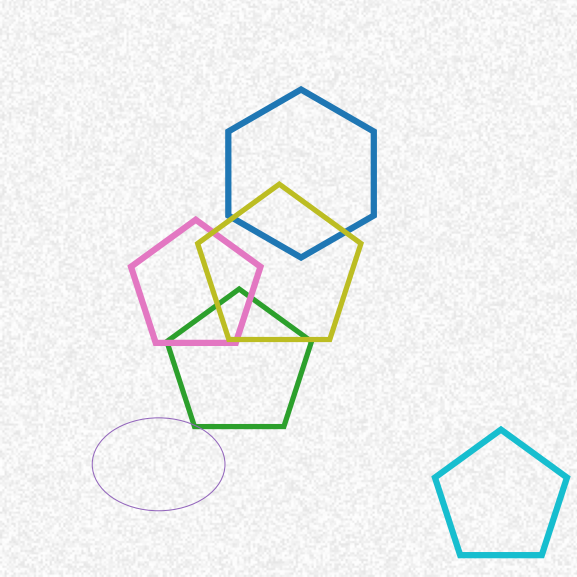[{"shape": "hexagon", "thickness": 3, "radius": 0.73, "center": [0.521, 0.699]}, {"shape": "pentagon", "thickness": 2.5, "radius": 0.66, "center": [0.414, 0.367]}, {"shape": "oval", "thickness": 0.5, "radius": 0.57, "center": [0.275, 0.195]}, {"shape": "pentagon", "thickness": 3, "radius": 0.59, "center": [0.339, 0.501]}, {"shape": "pentagon", "thickness": 2.5, "radius": 0.74, "center": [0.484, 0.532]}, {"shape": "pentagon", "thickness": 3, "radius": 0.6, "center": [0.867, 0.135]}]